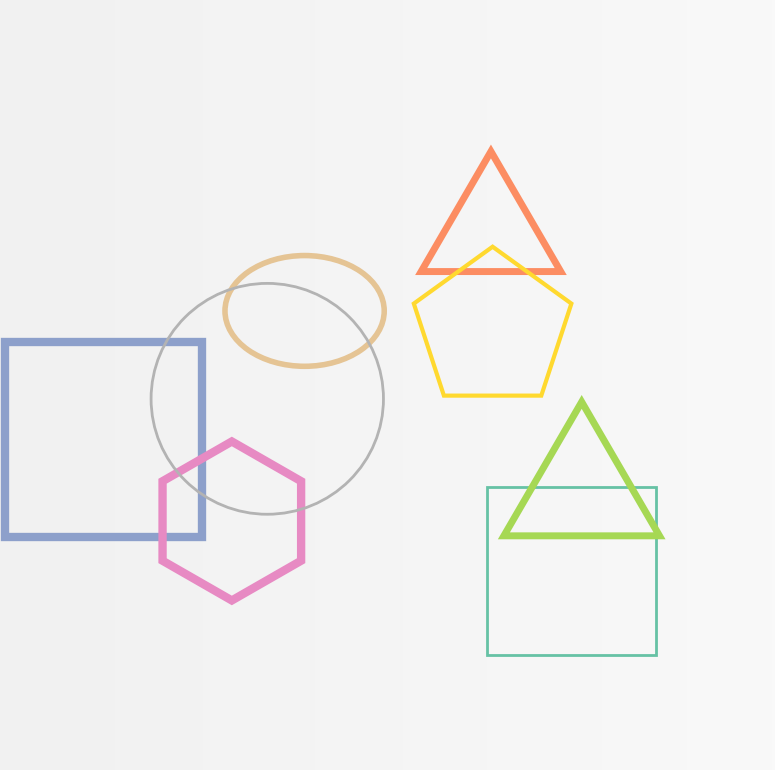[{"shape": "square", "thickness": 1, "radius": 0.55, "center": [0.738, 0.259]}, {"shape": "triangle", "thickness": 2.5, "radius": 0.52, "center": [0.633, 0.699]}, {"shape": "square", "thickness": 3, "radius": 0.63, "center": [0.133, 0.429]}, {"shape": "hexagon", "thickness": 3, "radius": 0.52, "center": [0.299, 0.323]}, {"shape": "triangle", "thickness": 2.5, "radius": 0.58, "center": [0.751, 0.362]}, {"shape": "pentagon", "thickness": 1.5, "radius": 0.53, "center": [0.636, 0.573]}, {"shape": "oval", "thickness": 2, "radius": 0.51, "center": [0.393, 0.596]}, {"shape": "circle", "thickness": 1, "radius": 0.75, "center": [0.345, 0.482]}]